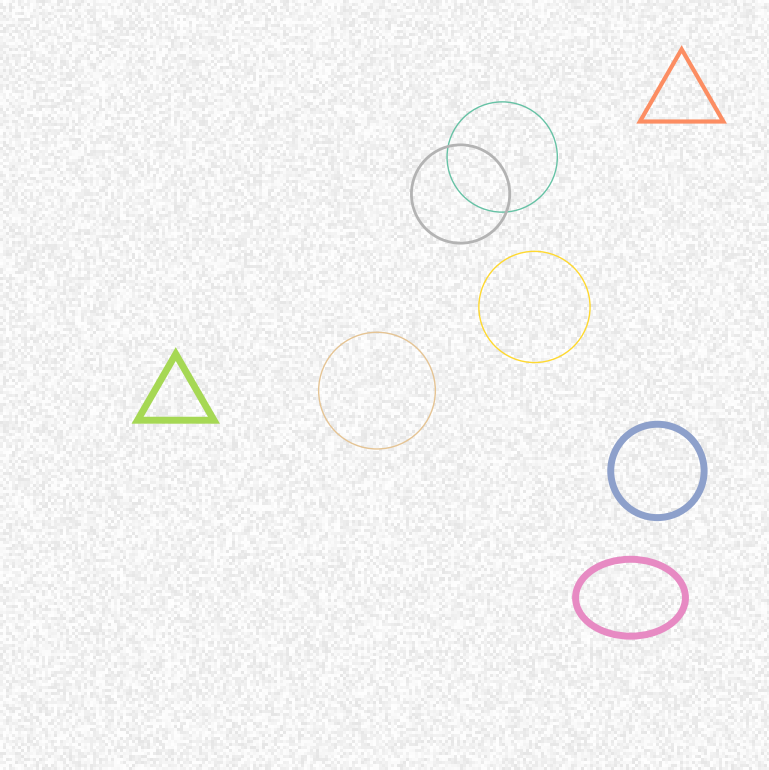[{"shape": "circle", "thickness": 0.5, "radius": 0.36, "center": [0.652, 0.796]}, {"shape": "triangle", "thickness": 1.5, "radius": 0.31, "center": [0.885, 0.873]}, {"shape": "circle", "thickness": 2.5, "radius": 0.3, "center": [0.854, 0.388]}, {"shape": "oval", "thickness": 2.5, "radius": 0.36, "center": [0.819, 0.224]}, {"shape": "triangle", "thickness": 2.5, "radius": 0.29, "center": [0.228, 0.483]}, {"shape": "circle", "thickness": 0.5, "radius": 0.36, "center": [0.694, 0.601]}, {"shape": "circle", "thickness": 0.5, "radius": 0.38, "center": [0.49, 0.493]}, {"shape": "circle", "thickness": 1, "radius": 0.32, "center": [0.598, 0.748]}]